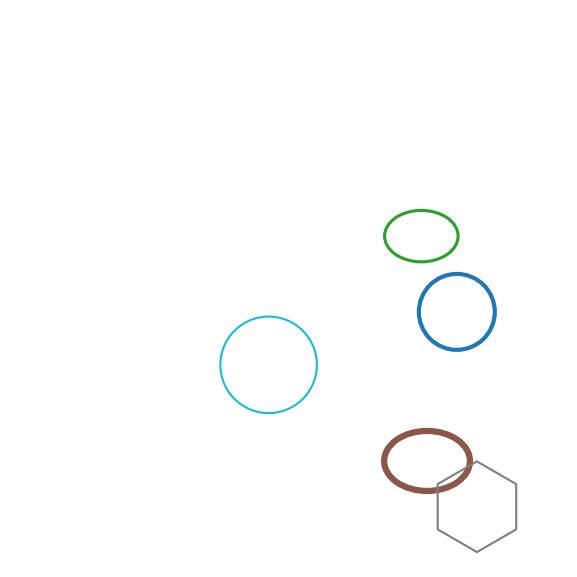[{"shape": "circle", "thickness": 2, "radius": 0.33, "center": [0.791, 0.459]}, {"shape": "oval", "thickness": 1.5, "radius": 0.32, "center": [0.73, 0.59]}, {"shape": "oval", "thickness": 3, "radius": 0.37, "center": [0.739, 0.201]}, {"shape": "hexagon", "thickness": 1, "radius": 0.39, "center": [0.826, 0.122]}, {"shape": "circle", "thickness": 1, "radius": 0.42, "center": [0.465, 0.367]}]